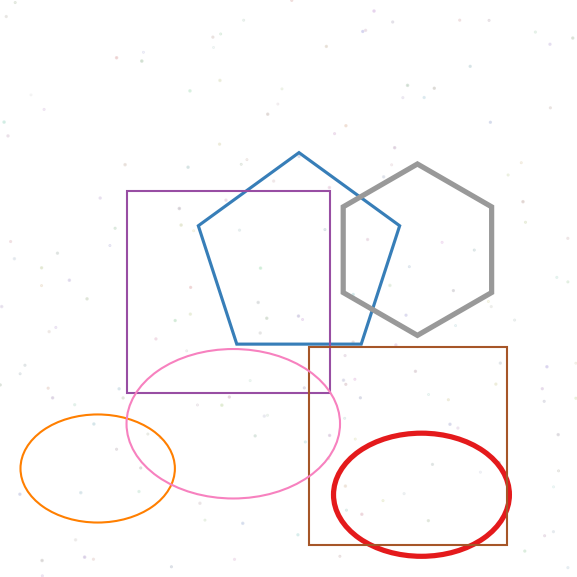[{"shape": "oval", "thickness": 2.5, "radius": 0.76, "center": [0.73, 0.142]}, {"shape": "pentagon", "thickness": 1.5, "radius": 0.92, "center": [0.518, 0.552]}, {"shape": "square", "thickness": 1, "radius": 0.88, "center": [0.396, 0.493]}, {"shape": "oval", "thickness": 1, "radius": 0.67, "center": [0.169, 0.188]}, {"shape": "square", "thickness": 1, "radius": 0.86, "center": [0.706, 0.227]}, {"shape": "oval", "thickness": 1, "radius": 0.92, "center": [0.404, 0.265]}, {"shape": "hexagon", "thickness": 2.5, "radius": 0.74, "center": [0.723, 0.567]}]